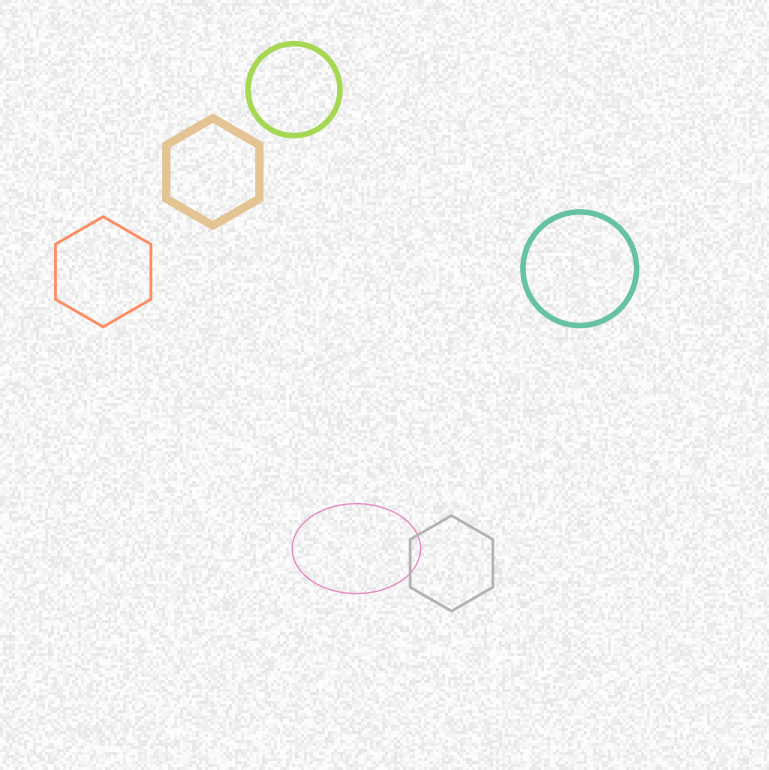[{"shape": "circle", "thickness": 2, "radius": 0.37, "center": [0.753, 0.651]}, {"shape": "hexagon", "thickness": 1, "radius": 0.36, "center": [0.134, 0.647]}, {"shape": "oval", "thickness": 0.5, "radius": 0.42, "center": [0.463, 0.288]}, {"shape": "circle", "thickness": 2, "radius": 0.3, "center": [0.382, 0.884]}, {"shape": "hexagon", "thickness": 3, "radius": 0.35, "center": [0.276, 0.777]}, {"shape": "hexagon", "thickness": 1, "radius": 0.31, "center": [0.586, 0.268]}]